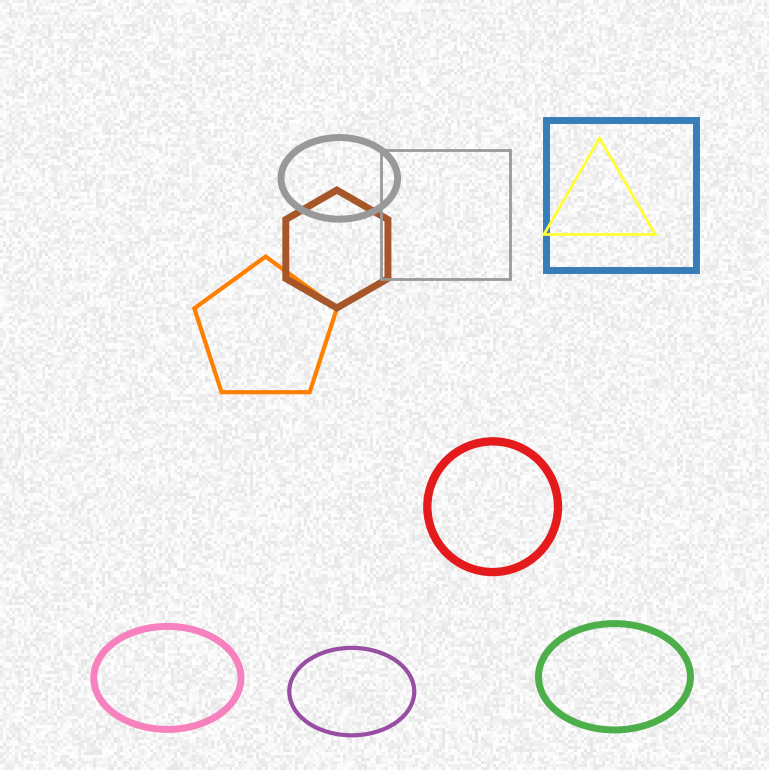[{"shape": "circle", "thickness": 3, "radius": 0.42, "center": [0.64, 0.342]}, {"shape": "square", "thickness": 2.5, "radius": 0.49, "center": [0.806, 0.747]}, {"shape": "oval", "thickness": 2.5, "radius": 0.49, "center": [0.798, 0.121]}, {"shape": "oval", "thickness": 1.5, "radius": 0.41, "center": [0.457, 0.102]}, {"shape": "pentagon", "thickness": 1.5, "radius": 0.49, "center": [0.345, 0.569]}, {"shape": "triangle", "thickness": 1, "radius": 0.42, "center": [0.779, 0.737]}, {"shape": "hexagon", "thickness": 2.5, "radius": 0.38, "center": [0.437, 0.677]}, {"shape": "oval", "thickness": 2.5, "radius": 0.48, "center": [0.217, 0.12]}, {"shape": "oval", "thickness": 2.5, "radius": 0.38, "center": [0.441, 0.768]}, {"shape": "square", "thickness": 1, "radius": 0.42, "center": [0.578, 0.721]}]